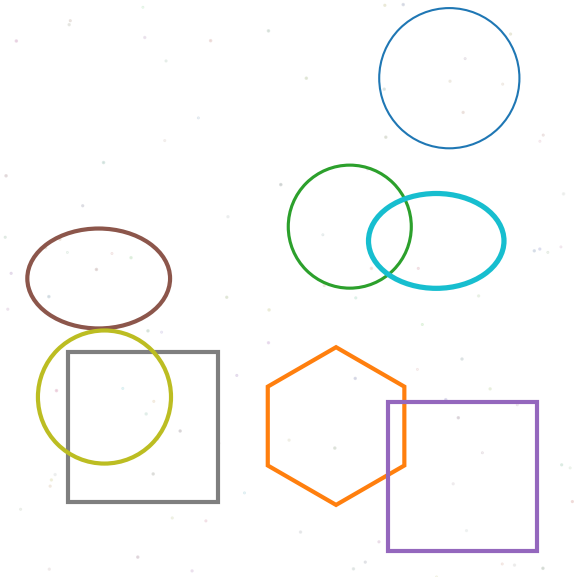[{"shape": "circle", "thickness": 1, "radius": 0.61, "center": [0.778, 0.864]}, {"shape": "hexagon", "thickness": 2, "radius": 0.68, "center": [0.582, 0.261]}, {"shape": "circle", "thickness": 1.5, "radius": 0.53, "center": [0.606, 0.607]}, {"shape": "square", "thickness": 2, "radius": 0.64, "center": [0.801, 0.174]}, {"shape": "oval", "thickness": 2, "radius": 0.62, "center": [0.171, 0.517]}, {"shape": "square", "thickness": 2, "radius": 0.65, "center": [0.248, 0.26]}, {"shape": "circle", "thickness": 2, "radius": 0.58, "center": [0.181, 0.312]}, {"shape": "oval", "thickness": 2.5, "radius": 0.59, "center": [0.755, 0.582]}]